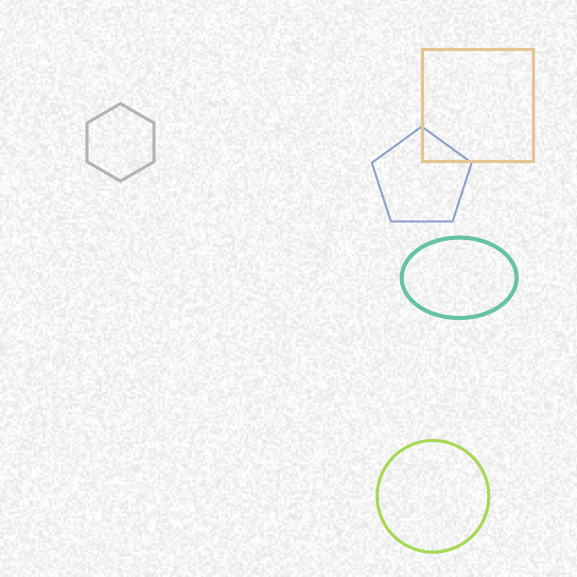[{"shape": "oval", "thickness": 2, "radius": 0.5, "center": [0.795, 0.518]}, {"shape": "pentagon", "thickness": 1, "radius": 0.45, "center": [0.73, 0.689]}, {"shape": "circle", "thickness": 1.5, "radius": 0.48, "center": [0.75, 0.14]}, {"shape": "square", "thickness": 1.5, "radius": 0.48, "center": [0.827, 0.817]}, {"shape": "hexagon", "thickness": 1.5, "radius": 0.34, "center": [0.209, 0.753]}]